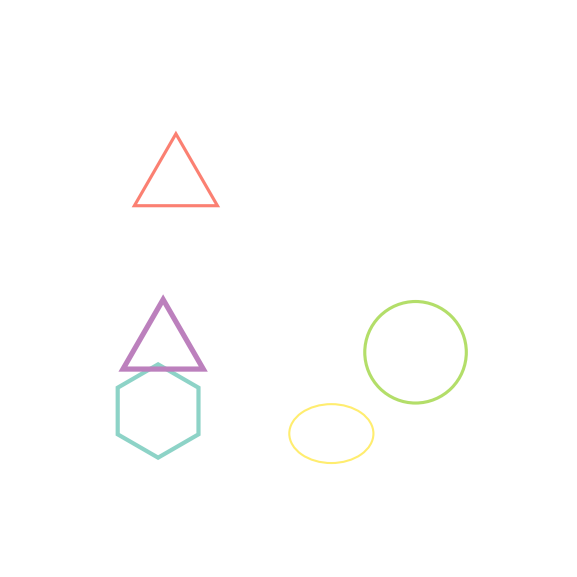[{"shape": "hexagon", "thickness": 2, "radius": 0.4, "center": [0.274, 0.287]}, {"shape": "triangle", "thickness": 1.5, "radius": 0.42, "center": [0.305, 0.684]}, {"shape": "circle", "thickness": 1.5, "radius": 0.44, "center": [0.72, 0.389]}, {"shape": "triangle", "thickness": 2.5, "radius": 0.4, "center": [0.282, 0.4]}, {"shape": "oval", "thickness": 1, "radius": 0.36, "center": [0.574, 0.248]}]